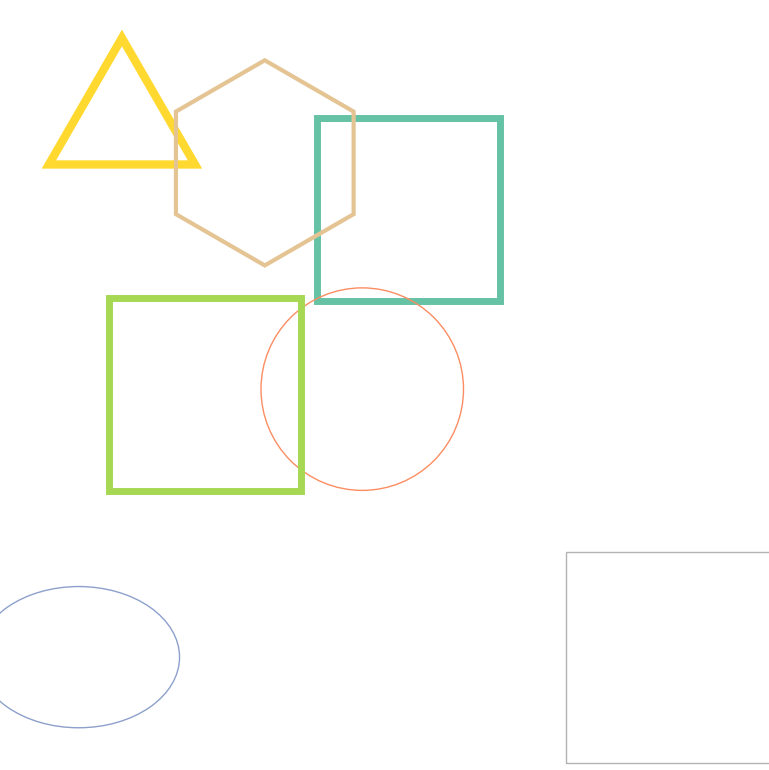[{"shape": "square", "thickness": 2.5, "radius": 0.59, "center": [0.53, 0.728]}, {"shape": "circle", "thickness": 0.5, "radius": 0.66, "center": [0.47, 0.495]}, {"shape": "oval", "thickness": 0.5, "radius": 0.65, "center": [0.102, 0.147]}, {"shape": "square", "thickness": 2.5, "radius": 0.63, "center": [0.266, 0.487]}, {"shape": "triangle", "thickness": 3, "radius": 0.55, "center": [0.158, 0.841]}, {"shape": "hexagon", "thickness": 1.5, "radius": 0.67, "center": [0.344, 0.788]}, {"shape": "square", "thickness": 0.5, "radius": 0.69, "center": [0.872, 0.146]}]